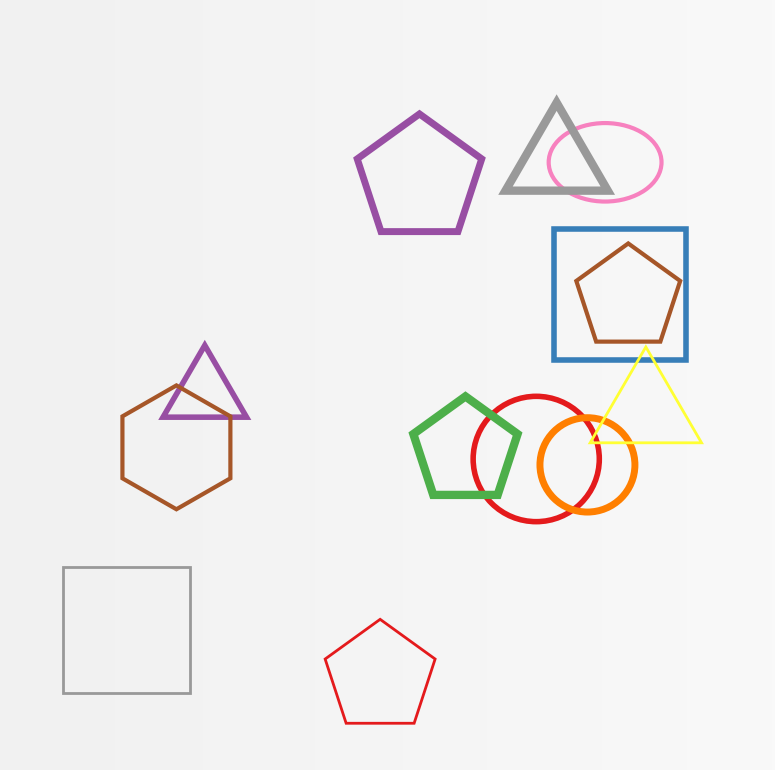[{"shape": "pentagon", "thickness": 1, "radius": 0.37, "center": [0.49, 0.121]}, {"shape": "circle", "thickness": 2, "radius": 0.41, "center": [0.692, 0.404]}, {"shape": "square", "thickness": 2, "radius": 0.42, "center": [0.8, 0.617]}, {"shape": "pentagon", "thickness": 3, "radius": 0.35, "center": [0.601, 0.414]}, {"shape": "pentagon", "thickness": 2.5, "radius": 0.42, "center": [0.541, 0.768]}, {"shape": "triangle", "thickness": 2, "radius": 0.31, "center": [0.264, 0.489]}, {"shape": "circle", "thickness": 2.5, "radius": 0.31, "center": [0.758, 0.396]}, {"shape": "triangle", "thickness": 1, "radius": 0.41, "center": [0.833, 0.466]}, {"shape": "pentagon", "thickness": 1.5, "radius": 0.35, "center": [0.811, 0.613]}, {"shape": "hexagon", "thickness": 1.5, "radius": 0.4, "center": [0.228, 0.419]}, {"shape": "oval", "thickness": 1.5, "radius": 0.36, "center": [0.781, 0.789]}, {"shape": "triangle", "thickness": 3, "radius": 0.38, "center": [0.718, 0.791]}, {"shape": "square", "thickness": 1, "radius": 0.41, "center": [0.163, 0.181]}]